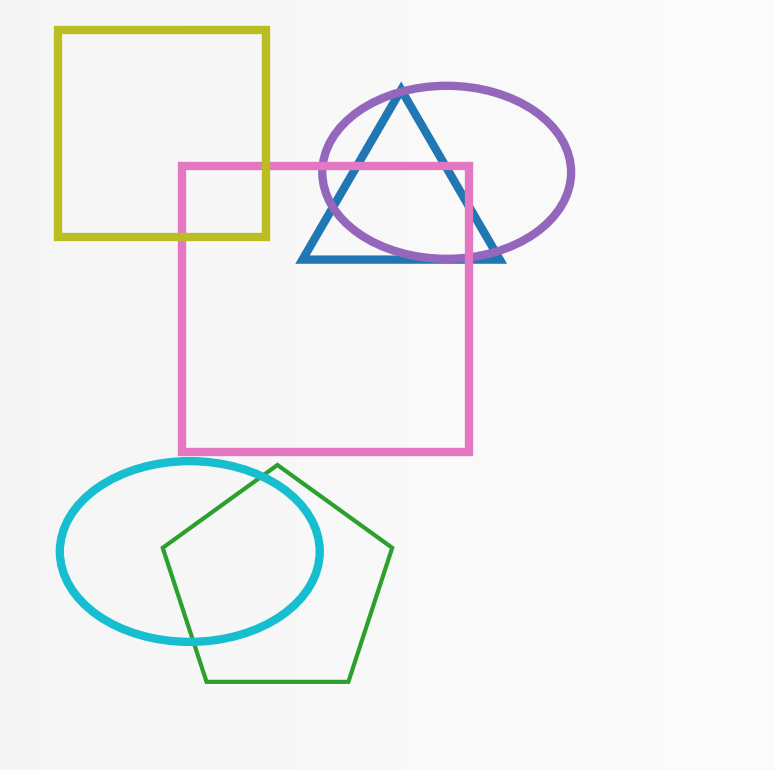[{"shape": "triangle", "thickness": 3, "radius": 0.74, "center": [0.518, 0.736]}, {"shape": "pentagon", "thickness": 1.5, "radius": 0.78, "center": [0.358, 0.24]}, {"shape": "oval", "thickness": 3, "radius": 0.8, "center": [0.576, 0.776]}, {"shape": "square", "thickness": 3, "radius": 0.93, "center": [0.42, 0.599]}, {"shape": "square", "thickness": 3, "radius": 0.67, "center": [0.209, 0.826]}, {"shape": "oval", "thickness": 3, "radius": 0.84, "center": [0.245, 0.284]}]